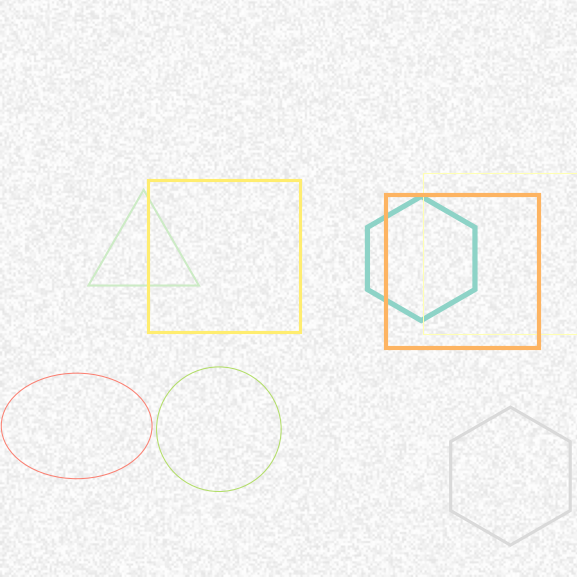[{"shape": "hexagon", "thickness": 2.5, "radius": 0.54, "center": [0.729, 0.552]}, {"shape": "square", "thickness": 0.5, "radius": 0.7, "center": [0.872, 0.561]}, {"shape": "oval", "thickness": 0.5, "radius": 0.65, "center": [0.133, 0.262]}, {"shape": "square", "thickness": 2, "radius": 0.66, "center": [0.801, 0.529]}, {"shape": "circle", "thickness": 0.5, "radius": 0.54, "center": [0.379, 0.256]}, {"shape": "hexagon", "thickness": 1.5, "radius": 0.6, "center": [0.884, 0.175]}, {"shape": "triangle", "thickness": 1, "radius": 0.55, "center": [0.249, 0.56]}, {"shape": "square", "thickness": 1.5, "radius": 0.66, "center": [0.388, 0.556]}]